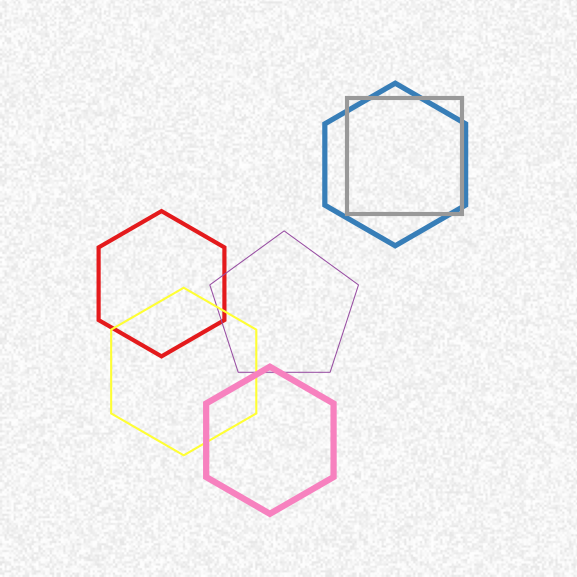[{"shape": "hexagon", "thickness": 2, "radius": 0.63, "center": [0.28, 0.508]}, {"shape": "hexagon", "thickness": 2.5, "radius": 0.7, "center": [0.684, 0.714]}, {"shape": "pentagon", "thickness": 0.5, "radius": 0.68, "center": [0.492, 0.464]}, {"shape": "hexagon", "thickness": 1, "radius": 0.73, "center": [0.318, 0.356]}, {"shape": "hexagon", "thickness": 3, "radius": 0.64, "center": [0.467, 0.237]}, {"shape": "square", "thickness": 2, "radius": 0.5, "center": [0.7, 0.729]}]